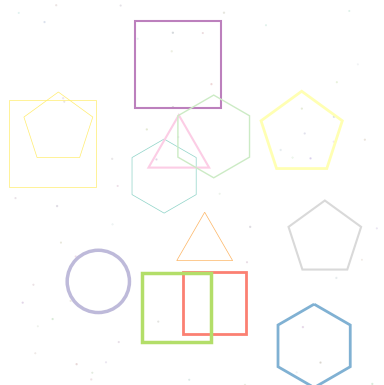[{"shape": "hexagon", "thickness": 0.5, "radius": 0.48, "center": [0.426, 0.543]}, {"shape": "pentagon", "thickness": 2, "radius": 0.55, "center": [0.784, 0.652]}, {"shape": "circle", "thickness": 2.5, "radius": 0.4, "center": [0.255, 0.269]}, {"shape": "square", "thickness": 2, "radius": 0.41, "center": [0.558, 0.213]}, {"shape": "hexagon", "thickness": 2, "radius": 0.54, "center": [0.816, 0.102]}, {"shape": "triangle", "thickness": 0.5, "radius": 0.42, "center": [0.532, 0.365]}, {"shape": "square", "thickness": 2.5, "radius": 0.45, "center": [0.459, 0.201]}, {"shape": "triangle", "thickness": 1.5, "radius": 0.45, "center": [0.464, 0.61]}, {"shape": "pentagon", "thickness": 1.5, "radius": 0.5, "center": [0.844, 0.38]}, {"shape": "square", "thickness": 1.5, "radius": 0.56, "center": [0.462, 0.833]}, {"shape": "hexagon", "thickness": 1, "radius": 0.54, "center": [0.555, 0.646]}, {"shape": "square", "thickness": 0.5, "radius": 0.56, "center": [0.136, 0.627]}, {"shape": "pentagon", "thickness": 0.5, "radius": 0.47, "center": [0.152, 0.667]}]